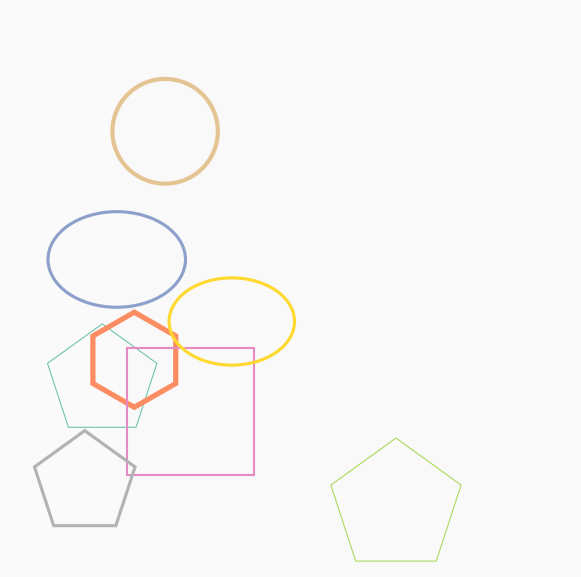[{"shape": "pentagon", "thickness": 0.5, "radius": 0.49, "center": [0.176, 0.339]}, {"shape": "hexagon", "thickness": 2.5, "radius": 0.41, "center": [0.231, 0.376]}, {"shape": "oval", "thickness": 1.5, "radius": 0.59, "center": [0.201, 0.55]}, {"shape": "square", "thickness": 1, "radius": 0.55, "center": [0.328, 0.287]}, {"shape": "pentagon", "thickness": 0.5, "radius": 0.59, "center": [0.681, 0.123]}, {"shape": "oval", "thickness": 1.5, "radius": 0.54, "center": [0.399, 0.442]}, {"shape": "circle", "thickness": 2, "radius": 0.45, "center": [0.284, 0.772]}, {"shape": "pentagon", "thickness": 1.5, "radius": 0.45, "center": [0.146, 0.162]}]